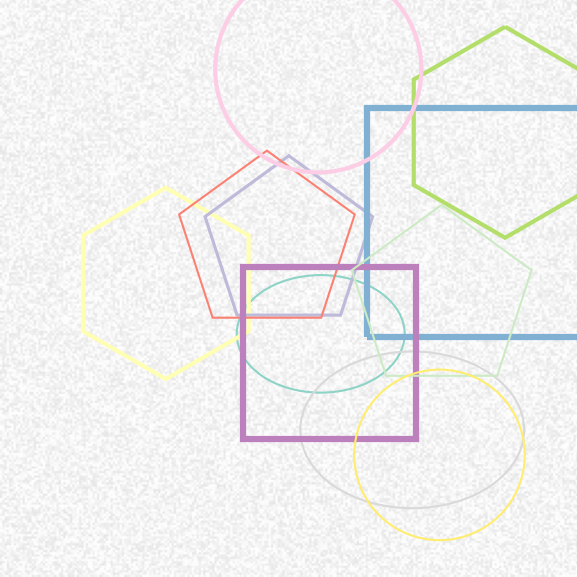[{"shape": "oval", "thickness": 1, "radius": 0.73, "center": [0.555, 0.421]}, {"shape": "hexagon", "thickness": 2, "radius": 0.83, "center": [0.287, 0.509]}, {"shape": "pentagon", "thickness": 1.5, "radius": 0.76, "center": [0.5, 0.577]}, {"shape": "pentagon", "thickness": 1, "radius": 0.8, "center": [0.462, 0.578]}, {"shape": "square", "thickness": 3, "radius": 0.99, "center": [0.833, 0.614]}, {"shape": "hexagon", "thickness": 2, "radius": 0.91, "center": [0.875, 0.77]}, {"shape": "circle", "thickness": 2, "radius": 0.89, "center": [0.551, 0.879]}, {"shape": "oval", "thickness": 1, "radius": 0.97, "center": [0.714, 0.255]}, {"shape": "square", "thickness": 3, "radius": 0.75, "center": [0.571, 0.388]}, {"shape": "pentagon", "thickness": 1, "radius": 0.82, "center": [0.765, 0.481]}, {"shape": "circle", "thickness": 1, "radius": 0.74, "center": [0.761, 0.211]}]